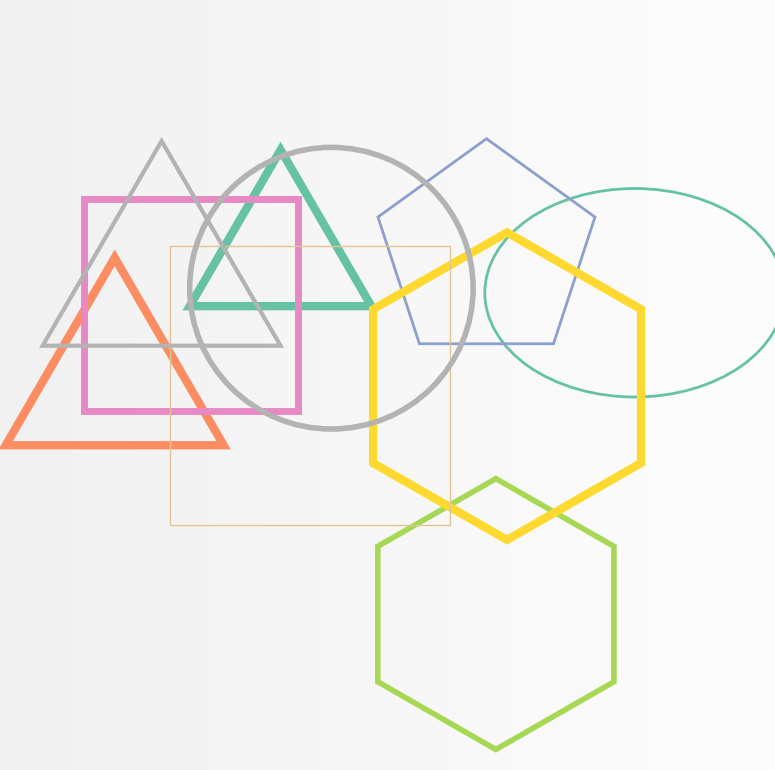[{"shape": "triangle", "thickness": 3, "radius": 0.68, "center": [0.362, 0.67]}, {"shape": "oval", "thickness": 1, "radius": 0.97, "center": [0.819, 0.62]}, {"shape": "triangle", "thickness": 3, "radius": 0.81, "center": [0.148, 0.503]}, {"shape": "pentagon", "thickness": 1, "radius": 0.74, "center": [0.628, 0.673]}, {"shape": "square", "thickness": 2.5, "radius": 0.69, "center": [0.246, 0.605]}, {"shape": "hexagon", "thickness": 2, "radius": 0.88, "center": [0.64, 0.203]}, {"shape": "hexagon", "thickness": 3, "radius": 1.0, "center": [0.654, 0.498]}, {"shape": "square", "thickness": 0.5, "radius": 0.91, "center": [0.4, 0.5]}, {"shape": "circle", "thickness": 2, "radius": 0.91, "center": [0.428, 0.626]}, {"shape": "triangle", "thickness": 1.5, "radius": 0.89, "center": [0.209, 0.64]}]